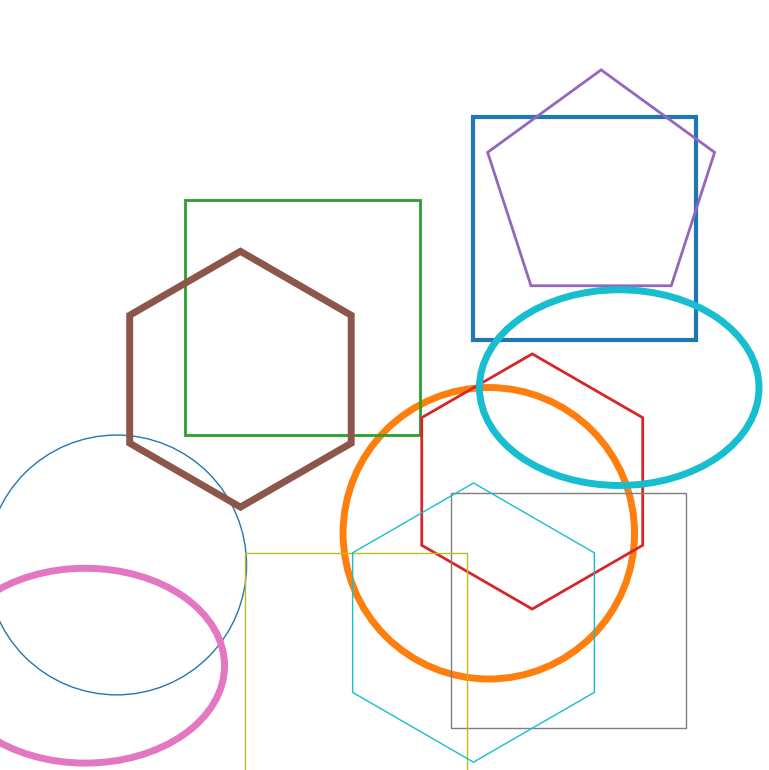[{"shape": "circle", "thickness": 0.5, "radius": 0.84, "center": [0.151, 0.266]}, {"shape": "square", "thickness": 1.5, "radius": 0.72, "center": [0.759, 0.704]}, {"shape": "circle", "thickness": 2.5, "radius": 0.95, "center": [0.635, 0.307]}, {"shape": "square", "thickness": 1, "radius": 0.76, "center": [0.393, 0.588]}, {"shape": "hexagon", "thickness": 1, "radius": 0.83, "center": [0.691, 0.375]}, {"shape": "pentagon", "thickness": 1, "radius": 0.77, "center": [0.781, 0.754]}, {"shape": "hexagon", "thickness": 2.5, "radius": 0.83, "center": [0.312, 0.507]}, {"shape": "oval", "thickness": 2.5, "radius": 0.9, "center": [0.111, 0.135]}, {"shape": "square", "thickness": 0.5, "radius": 0.76, "center": [0.739, 0.207]}, {"shape": "square", "thickness": 0.5, "radius": 0.72, "center": [0.462, 0.138]}, {"shape": "oval", "thickness": 2.5, "radius": 0.91, "center": [0.804, 0.497]}, {"shape": "hexagon", "thickness": 0.5, "radius": 0.91, "center": [0.615, 0.191]}]